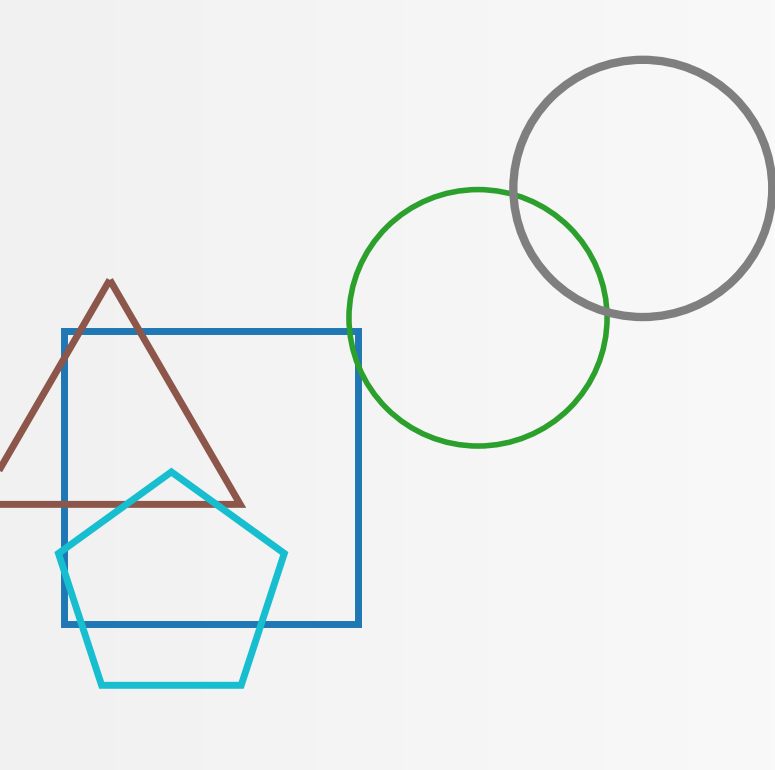[{"shape": "square", "thickness": 2.5, "radius": 0.95, "center": [0.272, 0.38]}, {"shape": "circle", "thickness": 2, "radius": 0.83, "center": [0.617, 0.587]}, {"shape": "triangle", "thickness": 2.5, "radius": 0.97, "center": [0.142, 0.442]}, {"shape": "circle", "thickness": 3, "radius": 0.84, "center": [0.829, 0.755]}, {"shape": "pentagon", "thickness": 2.5, "radius": 0.77, "center": [0.221, 0.234]}]